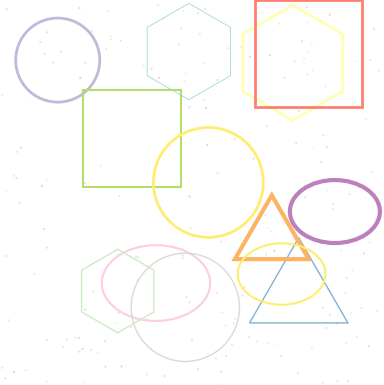[{"shape": "hexagon", "thickness": 0.5, "radius": 0.63, "center": [0.49, 0.866]}, {"shape": "hexagon", "thickness": 2, "radius": 0.75, "center": [0.76, 0.837]}, {"shape": "circle", "thickness": 2, "radius": 0.55, "center": [0.15, 0.844]}, {"shape": "square", "thickness": 2, "radius": 0.7, "center": [0.8, 0.862]}, {"shape": "triangle", "thickness": 1, "radius": 0.74, "center": [0.776, 0.235]}, {"shape": "triangle", "thickness": 3, "radius": 0.55, "center": [0.706, 0.382]}, {"shape": "square", "thickness": 1.5, "radius": 0.63, "center": [0.343, 0.64]}, {"shape": "oval", "thickness": 1.5, "radius": 0.7, "center": [0.405, 0.265]}, {"shape": "circle", "thickness": 1, "radius": 0.7, "center": [0.481, 0.202]}, {"shape": "oval", "thickness": 3, "radius": 0.58, "center": [0.87, 0.451]}, {"shape": "hexagon", "thickness": 1, "radius": 0.54, "center": [0.306, 0.244]}, {"shape": "oval", "thickness": 1.5, "radius": 0.57, "center": [0.731, 0.288]}, {"shape": "circle", "thickness": 2, "radius": 0.71, "center": [0.541, 0.526]}]